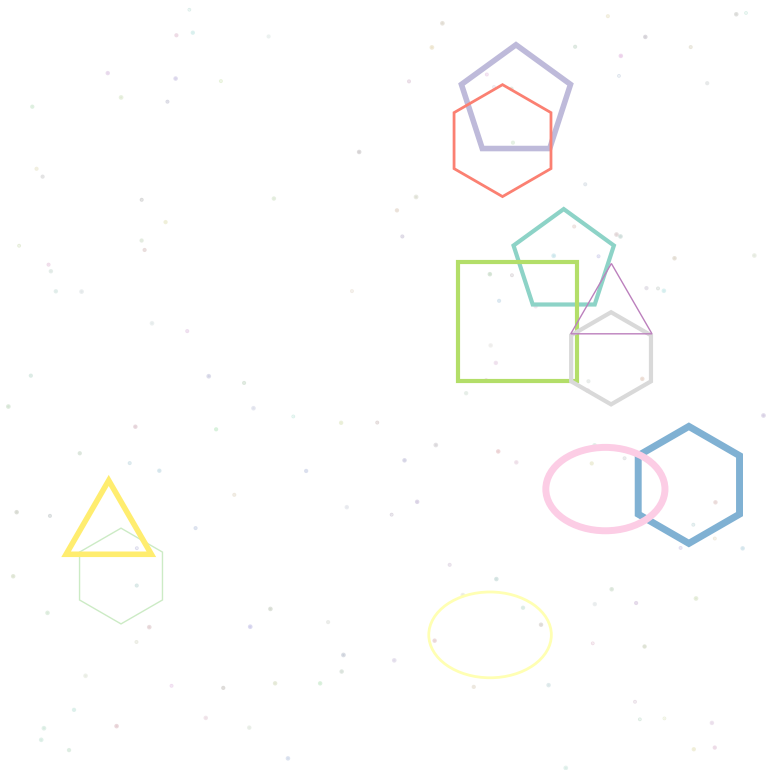[{"shape": "pentagon", "thickness": 1.5, "radius": 0.34, "center": [0.732, 0.66]}, {"shape": "oval", "thickness": 1, "radius": 0.4, "center": [0.636, 0.175]}, {"shape": "pentagon", "thickness": 2, "radius": 0.37, "center": [0.67, 0.867]}, {"shape": "hexagon", "thickness": 1, "radius": 0.36, "center": [0.653, 0.817]}, {"shape": "hexagon", "thickness": 2.5, "radius": 0.38, "center": [0.895, 0.37]}, {"shape": "square", "thickness": 1.5, "radius": 0.39, "center": [0.672, 0.582]}, {"shape": "oval", "thickness": 2.5, "radius": 0.39, "center": [0.786, 0.365]}, {"shape": "hexagon", "thickness": 1.5, "radius": 0.3, "center": [0.794, 0.535]}, {"shape": "triangle", "thickness": 0.5, "radius": 0.3, "center": [0.794, 0.597]}, {"shape": "hexagon", "thickness": 0.5, "radius": 0.31, "center": [0.157, 0.252]}, {"shape": "triangle", "thickness": 2, "radius": 0.32, "center": [0.141, 0.312]}]